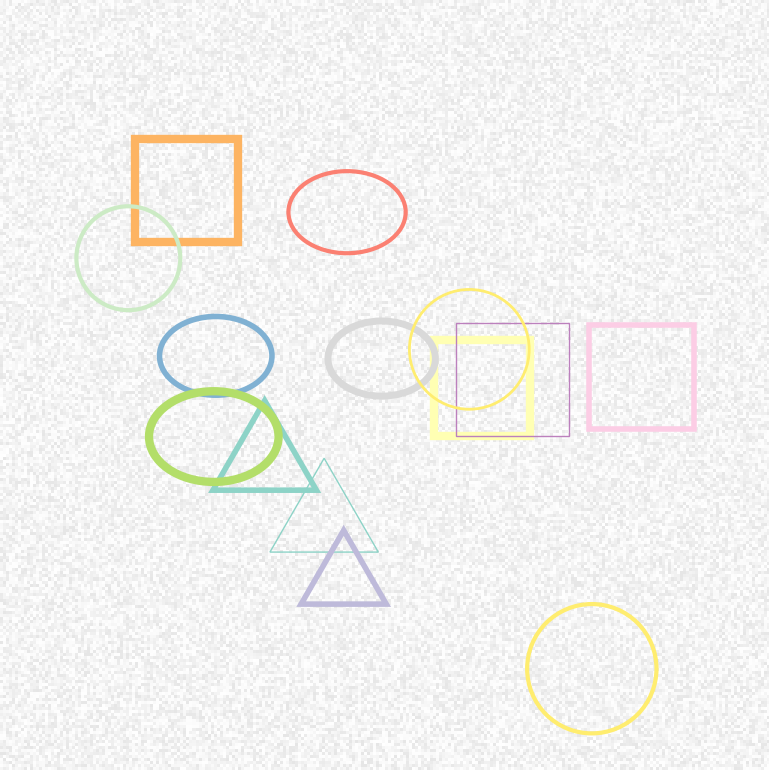[{"shape": "triangle", "thickness": 0.5, "radius": 0.41, "center": [0.421, 0.324]}, {"shape": "triangle", "thickness": 2, "radius": 0.39, "center": [0.344, 0.402]}, {"shape": "square", "thickness": 3, "radius": 0.31, "center": [0.626, 0.496]}, {"shape": "triangle", "thickness": 2, "radius": 0.32, "center": [0.446, 0.247]}, {"shape": "oval", "thickness": 1.5, "radius": 0.38, "center": [0.451, 0.724]}, {"shape": "oval", "thickness": 2, "radius": 0.37, "center": [0.28, 0.538]}, {"shape": "square", "thickness": 3, "radius": 0.33, "center": [0.242, 0.753]}, {"shape": "oval", "thickness": 3, "radius": 0.42, "center": [0.278, 0.433]}, {"shape": "square", "thickness": 2, "radius": 0.34, "center": [0.833, 0.51]}, {"shape": "oval", "thickness": 2.5, "radius": 0.35, "center": [0.496, 0.534]}, {"shape": "square", "thickness": 0.5, "radius": 0.37, "center": [0.665, 0.507]}, {"shape": "circle", "thickness": 1.5, "radius": 0.34, "center": [0.167, 0.665]}, {"shape": "circle", "thickness": 1, "radius": 0.39, "center": [0.609, 0.546]}, {"shape": "circle", "thickness": 1.5, "radius": 0.42, "center": [0.769, 0.132]}]